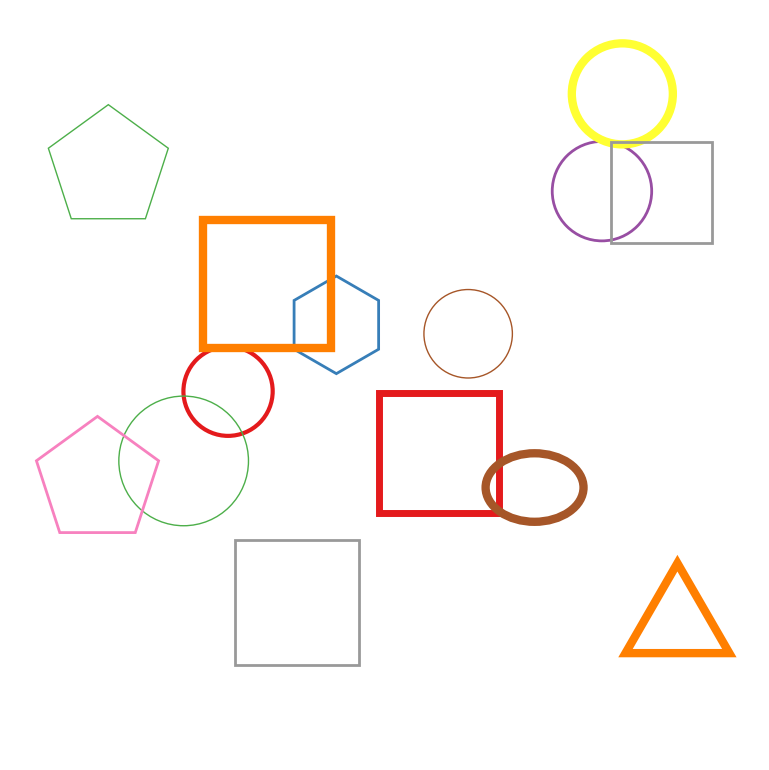[{"shape": "square", "thickness": 2.5, "radius": 0.39, "center": [0.57, 0.412]}, {"shape": "circle", "thickness": 1.5, "radius": 0.29, "center": [0.296, 0.492]}, {"shape": "hexagon", "thickness": 1, "radius": 0.32, "center": [0.437, 0.578]}, {"shape": "pentagon", "thickness": 0.5, "radius": 0.41, "center": [0.141, 0.782]}, {"shape": "circle", "thickness": 0.5, "radius": 0.42, "center": [0.239, 0.401]}, {"shape": "circle", "thickness": 1, "radius": 0.32, "center": [0.782, 0.752]}, {"shape": "triangle", "thickness": 3, "radius": 0.39, "center": [0.88, 0.191]}, {"shape": "square", "thickness": 3, "radius": 0.42, "center": [0.347, 0.631]}, {"shape": "circle", "thickness": 3, "radius": 0.33, "center": [0.808, 0.878]}, {"shape": "circle", "thickness": 0.5, "radius": 0.29, "center": [0.608, 0.567]}, {"shape": "oval", "thickness": 3, "radius": 0.32, "center": [0.694, 0.367]}, {"shape": "pentagon", "thickness": 1, "radius": 0.42, "center": [0.127, 0.376]}, {"shape": "square", "thickness": 1, "radius": 0.33, "center": [0.859, 0.749]}, {"shape": "square", "thickness": 1, "radius": 0.4, "center": [0.385, 0.217]}]